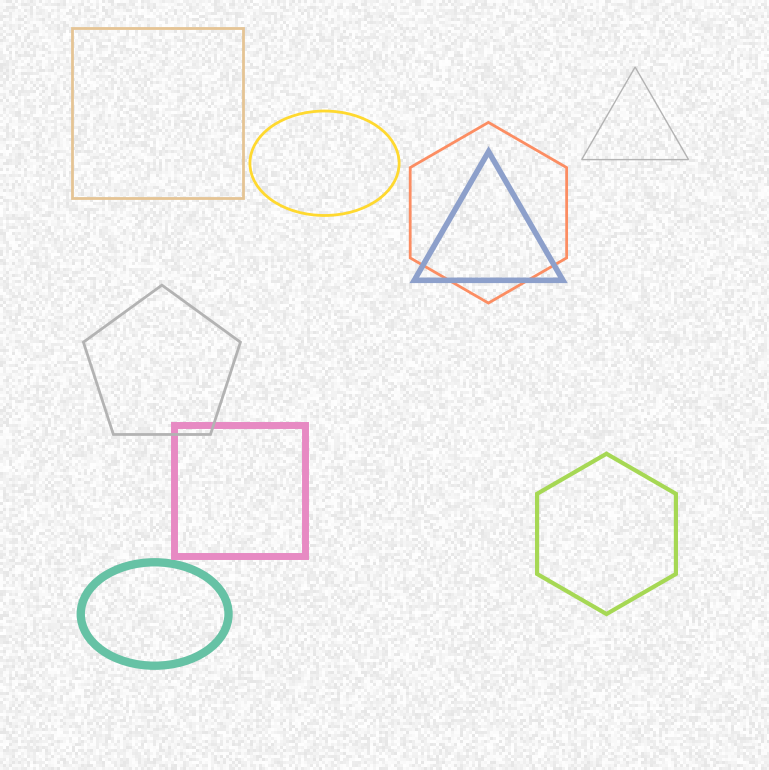[{"shape": "oval", "thickness": 3, "radius": 0.48, "center": [0.201, 0.203]}, {"shape": "hexagon", "thickness": 1, "radius": 0.59, "center": [0.634, 0.724]}, {"shape": "triangle", "thickness": 2, "radius": 0.56, "center": [0.635, 0.692]}, {"shape": "square", "thickness": 2.5, "radius": 0.42, "center": [0.311, 0.363]}, {"shape": "hexagon", "thickness": 1.5, "radius": 0.52, "center": [0.788, 0.307]}, {"shape": "oval", "thickness": 1, "radius": 0.48, "center": [0.421, 0.788]}, {"shape": "square", "thickness": 1, "radius": 0.55, "center": [0.205, 0.853]}, {"shape": "pentagon", "thickness": 1, "radius": 0.54, "center": [0.21, 0.522]}, {"shape": "triangle", "thickness": 0.5, "radius": 0.4, "center": [0.825, 0.833]}]